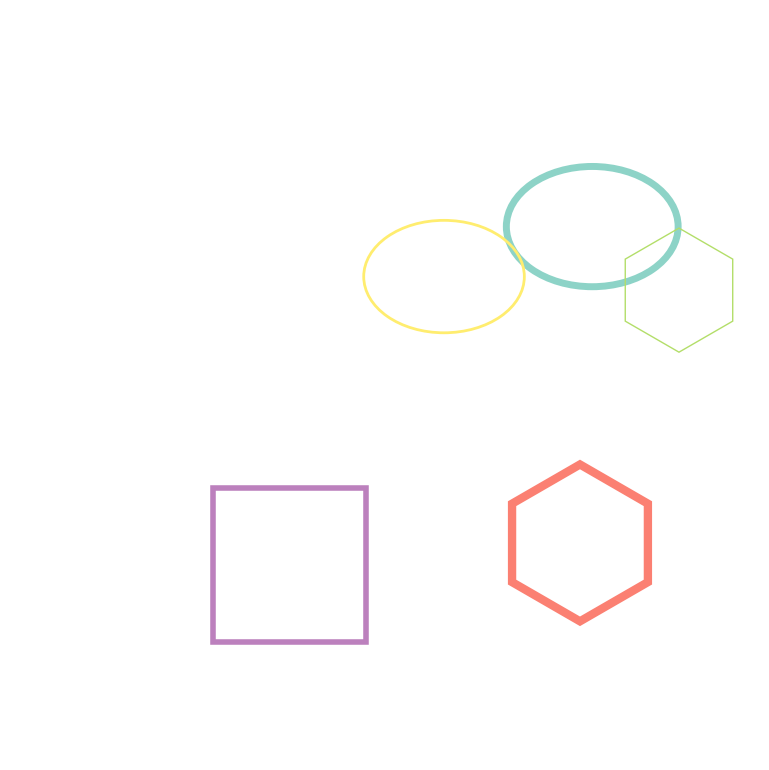[{"shape": "oval", "thickness": 2.5, "radius": 0.56, "center": [0.769, 0.706]}, {"shape": "hexagon", "thickness": 3, "radius": 0.51, "center": [0.753, 0.295]}, {"shape": "hexagon", "thickness": 0.5, "radius": 0.4, "center": [0.882, 0.623]}, {"shape": "square", "thickness": 2, "radius": 0.5, "center": [0.376, 0.267]}, {"shape": "oval", "thickness": 1, "radius": 0.52, "center": [0.577, 0.641]}]